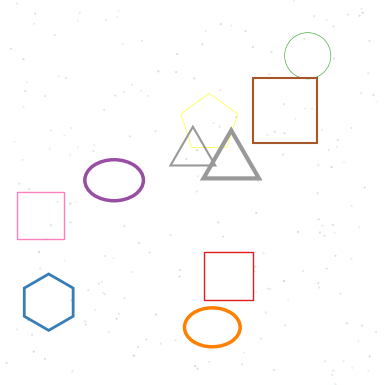[{"shape": "square", "thickness": 1, "radius": 0.31, "center": [0.594, 0.283]}, {"shape": "hexagon", "thickness": 2, "radius": 0.37, "center": [0.127, 0.215]}, {"shape": "circle", "thickness": 0.5, "radius": 0.3, "center": [0.799, 0.855]}, {"shape": "oval", "thickness": 2.5, "radius": 0.38, "center": [0.296, 0.532]}, {"shape": "oval", "thickness": 2.5, "radius": 0.36, "center": [0.551, 0.15]}, {"shape": "pentagon", "thickness": 0.5, "radius": 0.39, "center": [0.544, 0.68]}, {"shape": "square", "thickness": 1.5, "radius": 0.42, "center": [0.74, 0.713]}, {"shape": "square", "thickness": 1, "radius": 0.3, "center": [0.106, 0.44]}, {"shape": "triangle", "thickness": 1.5, "radius": 0.34, "center": [0.501, 0.604]}, {"shape": "triangle", "thickness": 3, "radius": 0.42, "center": [0.601, 0.578]}]